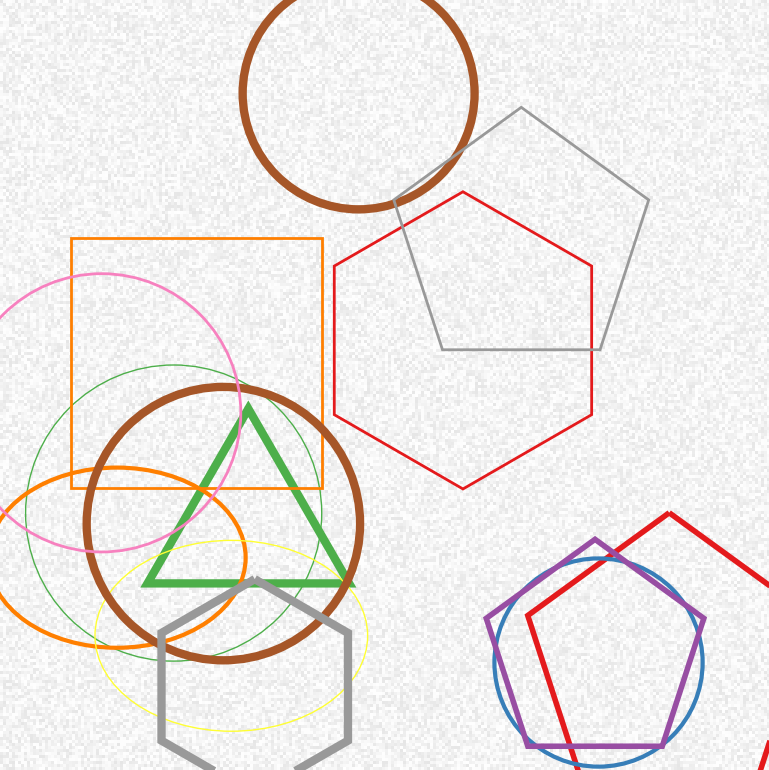[{"shape": "pentagon", "thickness": 2, "radius": 0.97, "center": [0.869, 0.141]}, {"shape": "hexagon", "thickness": 1, "radius": 0.96, "center": [0.601, 0.558]}, {"shape": "circle", "thickness": 1.5, "radius": 0.68, "center": [0.777, 0.14]}, {"shape": "triangle", "thickness": 3, "radius": 0.76, "center": [0.323, 0.318]}, {"shape": "circle", "thickness": 0.5, "radius": 0.96, "center": [0.226, 0.334]}, {"shape": "pentagon", "thickness": 2, "radius": 0.74, "center": [0.773, 0.151]}, {"shape": "oval", "thickness": 1.5, "radius": 0.84, "center": [0.152, 0.276]}, {"shape": "square", "thickness": 1, "radius": 0.81, "center": [0.256, 0.529]}, {"shape": "oval", "thickness": 0.5, "radius": 0.89, "center": [0.3, 0.174]}, {"shape": "circle", "thickness": 3, "radius": 0.89, "center": [0.29, 0.32]}, {"shape": "circle", "thickness": 3, "radius": 0.75, "center": [0.466, 0.879]}, {"shape": "circle", "thickness": 1, "radius": 0.9, "center": [0.132, 0.464]}, {"shape": "pentagon", "thickness": 1, "radius": 0.87, "center": [0.677, 0.687]}, {"shape": "hexagon", "thickness": 3, "radius": 0.7, "center": [0.331, 0.108]}]